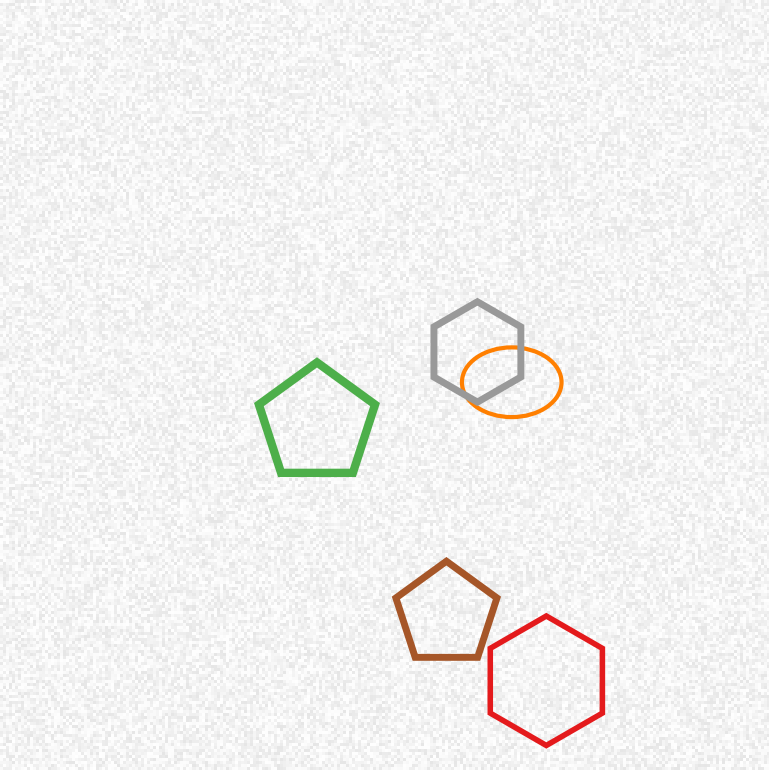[{"shape": "hexagon", "thickness": 2, "radius": 0.42, "center": [0.71, 0.116]}, {"shape": "pentagon", "thickness": 3, "radius": 0.4, "center": [0.412, 0.45]}, {"shape": "oval", "thickness": 1.5, "radius": 0.32, "center": [0.665, 0.504]}, {"shape": "pentagon", "thickness": 2.5, "radius": 0.34, "center": [0.58, 0.202]}, {"shape": "hexagon", "thickness": 2.5, "radius": 0.33, "center": [0.62, 0.543]}]